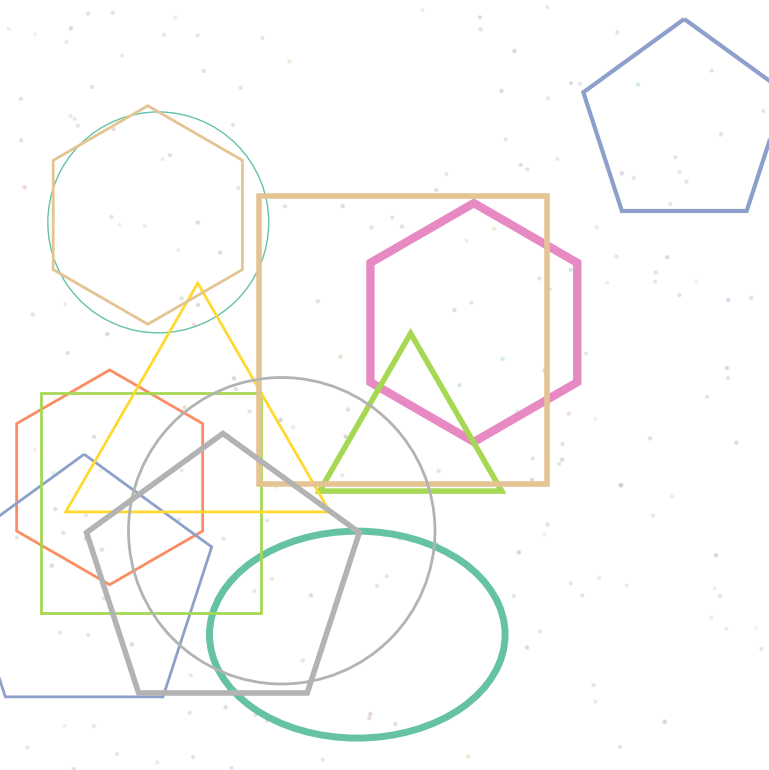[{"shape": "circle", "thickness": 0.5, "radius": 0.72, "center": [0.206, 0.711]}, {"shape": "oval", "thickness": 2.5, "radius": 0.96, "center": [0.464, 0.176]}, {"shape": "hexagon", "thickness": 1, "radius": 0.7, "center": [0.142, 0.38]}, {"shape": "pentagon", "thickness": 1, "radius": 0.87, "center": [0.109, 0.236]}, {"shape": "pentagon", "thickness": 1.5, "radius": 0.69, "center": [0.889, 0.838]}, {"shape": "hexagon", "thickness": 3, "radius": 0.78, "center": [0.615, 0.581]}, {"shape": "triangle", "thickness": 2, "radius": 0.68, "center": [0.533, 0.431]}, {"shape": "square", "thickness": 1, "radius": 0.71, "center": [0.196, 0.347]}, {"shape": "triangle", "thickness": 1, "radius": 0.99, "center": [0.257, 0.434]}, {"shape": "hexagon", "thickness": 1, "radius": 0.71, "center": [0.192, 0.721]}, {"shape": "square", "thickness": 2, "radius": 0.94, "center": [0.524, 0.559]}, {"shape": "pentagon", "thickness": 2, "radius": 0.93, "center": [0.29, 0.251]}, {"shape": "circle", "thickness": 1, "radius": 1.0, "center": [0.366, 0.311]}]